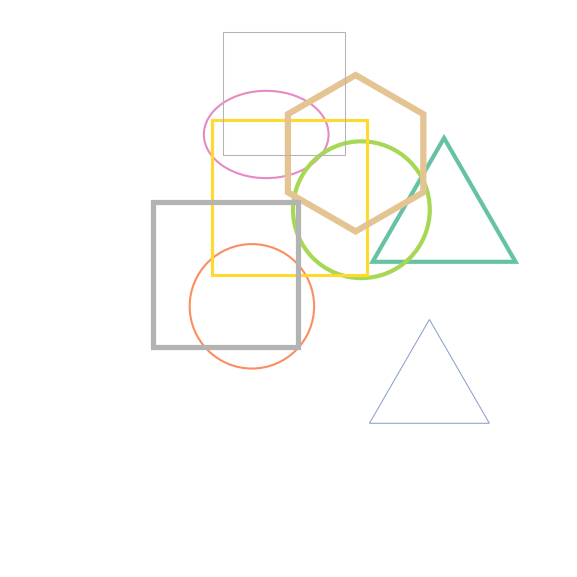[{"shape": "triangle", "thickness": 2, "radius": 0.71, "center": [0.769, 0.617]}, {"shape": "circle", "thickness": 1, "radius": 0.54, "center": [0.436, 0.469]}, {"shape": "triangle", "thickness": 0.5, "radius": 0.6, "center": [0.744, 0.326]}, {"shape": "oval", "thickness": 1, "radius": 0.54, "center": [0.461, 0.766]}, {"shape": "circle", "thickness": 2, "radius": 0.59, "center": [0.626, 0.636]}, {"shape": "square", "thickness": 1.5, "radius": 0.67, "center": [0.501, 0.658]}, {"shape": "hexagon", "thickness": 3, "radius": 0.68, "center": [0.616, 0.734]}, {"shape": "square", "thickness": 0.5, "radius": 0.53, "center": [0.491, 0.837]}, {"shape": "square", "thickness": 2.5, "radius": 0.63, "center": [0.391, 0.524]}]